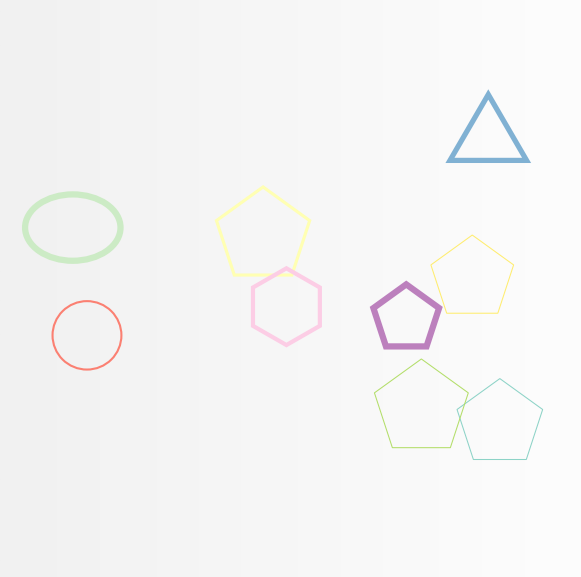[{"shape": "pentagon", "thickness": 0.5, "radius": 0.39, "center": [0.86, 0.266]}, {"shape": "pentagon", "thickness": 1.5, "radius": 0.42, "center": [0.453, 0.591]}, {"shape": "circle", "thickness": 1, "radius": 0.3, "center": [0.15, 0.418]}, {"shape": "triangle", "thickness": 2.5, "radius": 0.38, "center": [0.84, 0.759]}, {"shape": "pentagon", "thickness": 0.5, "radius": 0.42, "center": [0.725, 0.293]}, {"shape": "hexagon", "thickness": 2, "radius": 0.33, "center": [0.493, 0.468]}, {"shape": "pentagon", "thickness": 3, "radius": 0.3, "center": [0.699, 0.447]}, {"shape": "oval", "thickness": 3, "radius": 0.41, "center": [0.125, 0.605]}, {"shape": "pentagon", "thickness": 0.5, "radius": 0.37, "center": [0.812, 0.517]}]